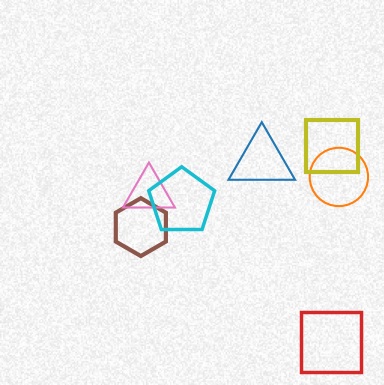[{"shape": "triangle", "thickness": 1.5, "radius": 0.5, "center": [0.68, 0.583]}, {"shape": "circle", "thickness": 1.5, "radius": 0.38, "center": [0.88, 0.54]}, {"shape": "square", "thickness": 2.5, "radius": 0.39, "center": [0.861, 0.112]}, {"shape": "hexagon", "thickness": 3, "radius": 0.38, "center": [0.366, 0.41]}, {"shape": "triangle", "thickness": 1.5, "radius": 0.39, "center": [0.387, 0.5]}, {"shape": "square", "thickness": 3, "radius": 0.34, "center": [0.862, 0.621]}, {"shape": "pentagon", "thickness": 2.5, "radius": 0.45, "center": [0.472, 0.477]}]